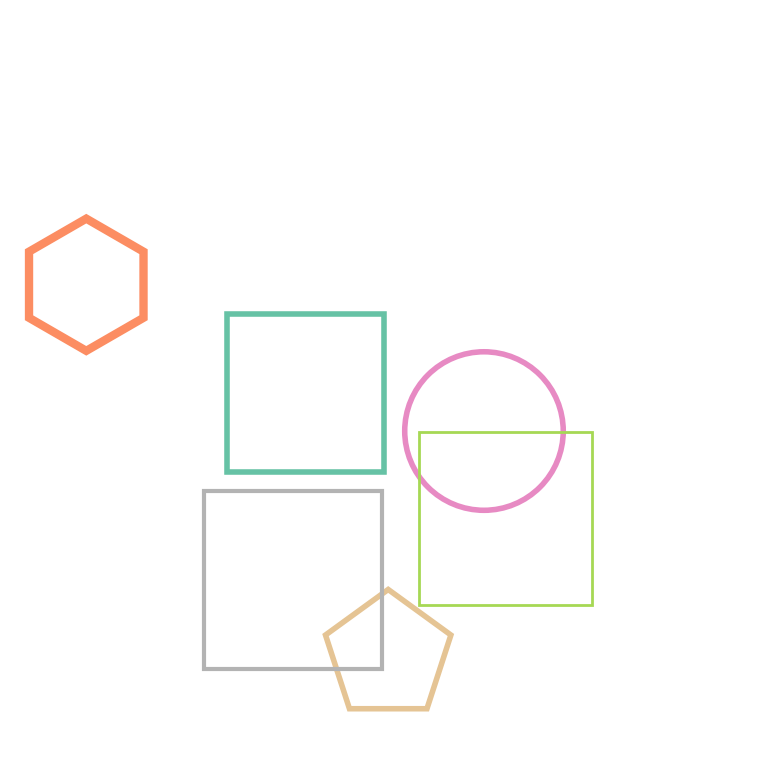[{"shape": "square", "thickness": 2, "radius": 0.51, "center": [0.397, 0.49]}, {"shape": "hexagon", "thickness": 3, "radius": 0.43, "center": [0.112, 0.63]}, {"shape": "circle", "thickness": 2, "radius": 0.51, "center": [0.629, 0.44]}, {"shape": "square", "thickness": 1, "radius": 0.56, "center": [0.656, 0.327]}, {"shape": "pentagon", "thickness": 2, "radius": 0.43, "center": [0.504, 0.149]}, {"shape": "square", "thickness": 1.5, "radius": 0.58, "center": [0.38, 0.247]}]